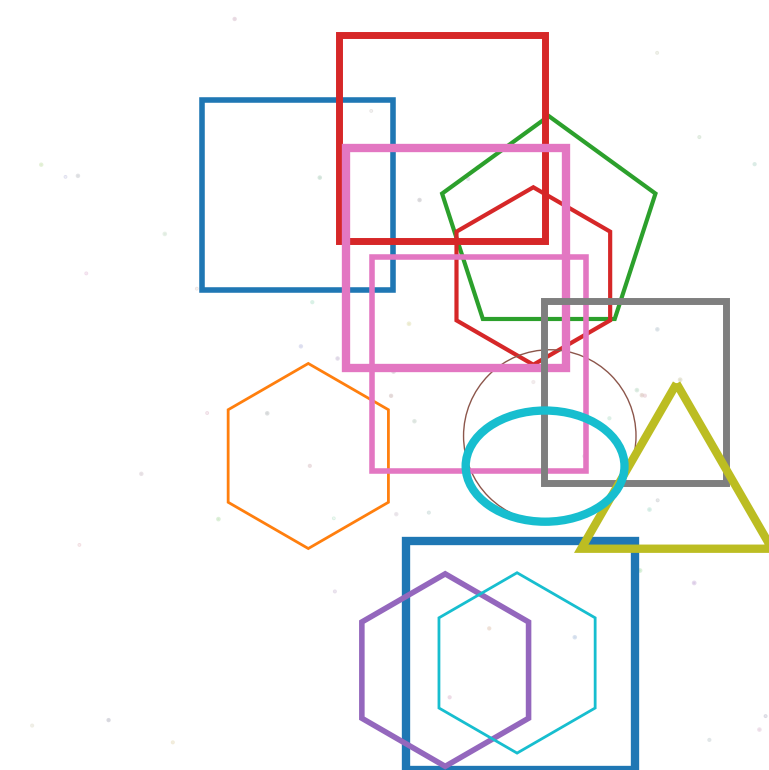[{"shape": "square", "thickness": 2, "radius": 0.62, "center": [0.386, 0.747]}, {"shape": "square", "thickness": 3, "radius": 0.74, "center": [0.676, 0.149]}, {"shape": "hexagon", "thickness": 1, "radius": 0.6, "center": [0.4, 0.408]}, {"shape": "pentagon", "thickness": 1.5, "radius": 0.73, "center": [0.713, 0.704]}, {"shape": "square", "thickness": 2.5, "radius": 0.67, "center": [0.575, 0.82]}, {"shape": "hexagon", "thickness": 1.5, "radius": 0.58, "center": [0.693, 0.642]}, {"shape": "hexagon", "thickness": 2, "radius": 0.63, "center": [0.578, 0.13]}, {"shape": "circle", "thickness": 0.5, "radius": 0.56, "center": [0.714, 0.434]}, {"shape": "square", "thickness": 2, "radius": 0.69, "center": [0.622, 0.527]}, {"shape": "square", "thickness": 3, "radius": 0.72, "center": [0.592, 0.665]}, {"shape": "square", "thickness": 2.5, "radius": 0.59, "center": [0.824, 0.491]}, {"shape": "triangle", "thickness": 3, "radius": 0.72, "center": [0.879, 0.359]}, {"shape": "hexagon", "thickness": 1, "radius": 0.59, "center": [0.672, 0.139]}, {"shape": "oval", "thickness": 3, "radius": 0.52, "center": [0.708, 0.395]}]